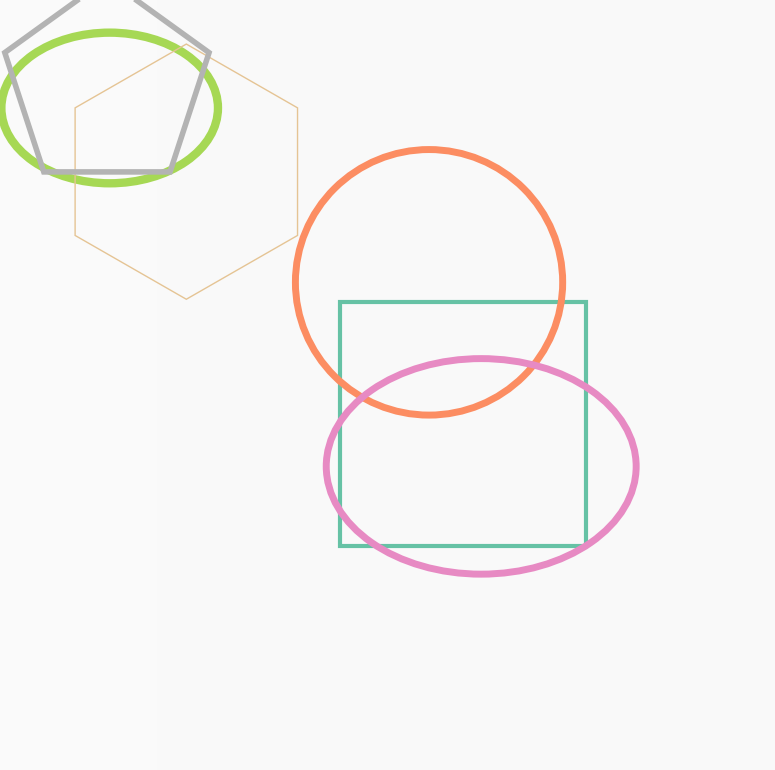[{"shape": "square", "thickness": 1.5, "radius": 0.79, "center": [0.597, 0.449]}, {"shape": "circle", "thickness": 2.5, "radius": 0.86, "center": [0.554, 0.633]}, {"shape": "oval", "thickness": 2.5, "radius": 1.0, "center": [0.621, 0.394]}, {"shape": "oval", "thickness": 3, "radius": 0.7, "center": [0.142, 0.86]}, {"shape": "hexagon", "thickness": 0.5, "radius": 0.83, "center": [0.24, 0.777]}, {"shape": "pentagon", "thickness": 2, "radius": 0.69, "center": [0.138, 0.889]}]